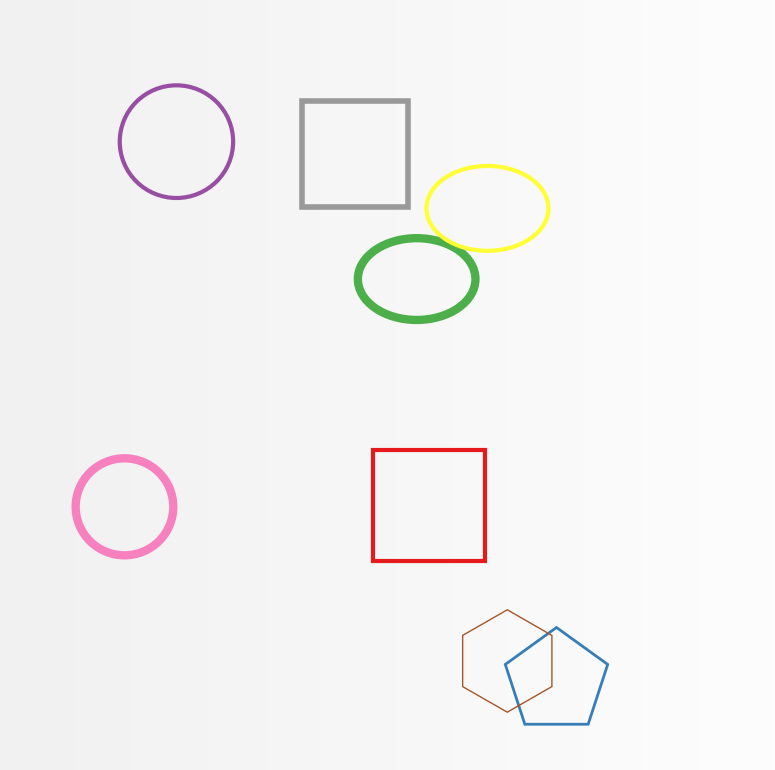[{"shape": "square", "thickness": 1.5, "radius": 0.36, "center": [0.554, 0.344]}, {"shape": "pentagon", "thickness": 1, "radius": 0.35, "center": [0.718, 0.116]}, {"shape": "oval", "thickness": 3, "radius": 0.38, "center": [0.538, 0.638]}, {"shape": "circle", "thickness": 1.5, "radius": 0.37, "center": [0.228, 0.816]}, {"shape": "oval", "thickness": 1.5, "radius": 0.39, "center": [0.629, 0.729]}, {"shape": "hexagon", "thickness": 0.5, "radius": 0.33, "center": [0.655, 0.142]}, {"shape": "circle", "thickness": 3, "radius": 0.31, "center": [0.161, 0.342]}, {"shape": "square", "thickness": 2, "radius": 0.34, "center": [0.458, 0.8]}]